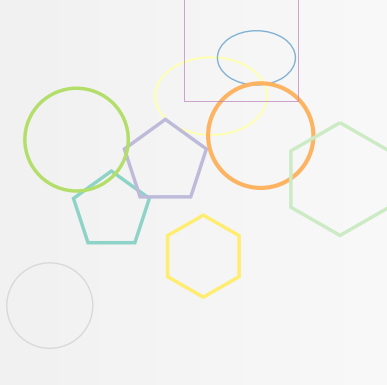[{"shape": "pentagon", "thickness": 2.5, "radius": 0.51, "center": [0.288, 0.453]}, {"shape": "oval", "thickness": 1.5, "radius": 0.72, "center": [0.545, 0.75]}, {"shape": "pentagon", "thickness": 2.5, "radius": 0.56, "center": [0.427, 0.579]}, {"shape": "oval", "thickness": 1, "radius": 0.5, "center": [0.662, 0.85]}, {"shape": "circle", "thickness": 3, "radius": 0.68, "center": [0.673, 0.648]}, {"shape": "circle", "thickness": 2.5, "radius": 0.67, "center": [0.198, 0.637]}, {"shape": "circle", "thickness": 1, "radius": 0.55, "center": [0.128, 0.206]}, {"shape": "square", "thickness": 0.5, "radius": 0.74, "center": [0.622, 0.885]}, {"shape": "hexagon", "thickness": 2.5, "radius": 0.73, "center": [0.878, 0.535]}, {"shape": "hexagon", "thickness": 2.5, "radius": 0.53, "center": [0.525, 0.335]}]